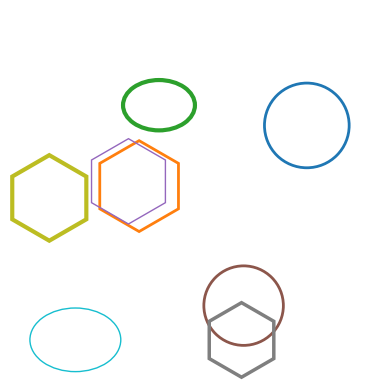[{"shape": "circle", "thickness": 2, "radius": 0.55, "center": [0.797, 0.674]}, {"shape": "hexagon", "thickness": 2, "radius": 0.59, "center": [0.361, 0.517]}, {"shape": "oval", "thickness": 3, "radius": 0.47, "center": [0.413, 0.727]}, {"shape": "hexagon", "thickness": 1, "radius": 0.55, "center": [0.334, 0.529]}, {"shape": "circle", "thickness": 2, "radius": 0.52, "center": [0.633, 0.206]}, {"shape": "hexagon", "thickness": 2.5, "radius": 0.48, "center": [0.627, 0.117]}, {"shape": "hexagon", "thickness": 3, "radius": 0.56, "center": [0.128, 0.486]}, {"shape": "oval", "thickness": 1, "radius": 0.59, "center": [0.196, 0.117]}]